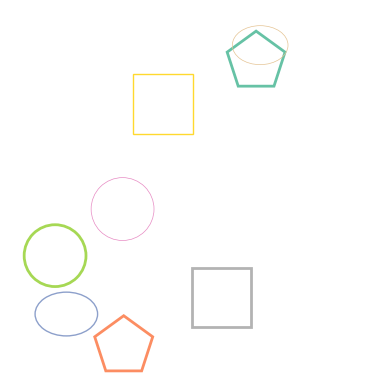[{"shape": "pentagon", "thickness": 2, "radius": 0.4, "center": [0.665, 0.84]}, {"shape": "pentagon", "thickness": 2, "radius": 0.4, "center": [0.321, 0.101]}, {"shape": "oval", "thickness": 1, "radius": 0.41, "center": [0.172, 0.184]}, {"shape": "circle", "thickness": 0.5, "radius": 0.41, "center": [0.318, 0.457]}, {"shape": "circle", "thickness": 2, "radius": 0.4, "center": [0.143, 0.336]}, {"shape": "square", "thickness": 1, "radius": 0.39, "center": [0.423, 0.73]}, {"shape": "oval", "thickness": 0.5, "radius": 0.36, "center": [0.676, 0.883]}, {"shape": "square", "thickness": 2, "radius": 0.38, "center": [0.576, 0.227]}]